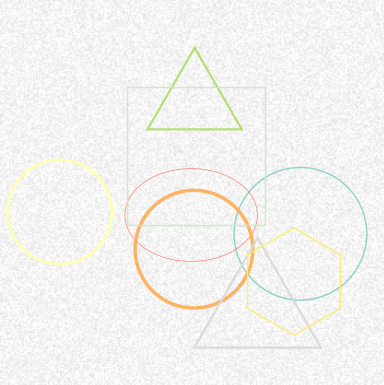[{"shape": "circle", "thickness": 1, "radius": 0.86, "center": [0.78, 0.393]}, {"shape": "circle", "thickness": 2, "radius": 0.68, "center": [0.155, 0.449]}, {"shape": "oval", "thickness": 0.5, "radius": 0.86, "center": [0.496, 0.442]}, {"shape": "circle", "thickness": 2.5, "radius": 0.76, "center": [0.504, 0.353]}, {"shape": "triangle", "thickness": 1.5, "radius": 0.71, "center": [0.506, 0.735]}, {"shape": "triangle", "thickness": 1.5, "radius": 0.95, "center": [0.669, 0.192]}, {"shape": "square", "thickness": 1, "radius": 0.9, "center": [0.509, 0.595]}, {"shape": "hexagon", "thickness": 1, "radius": 0.7, "center": [0.763, 0.269]}]